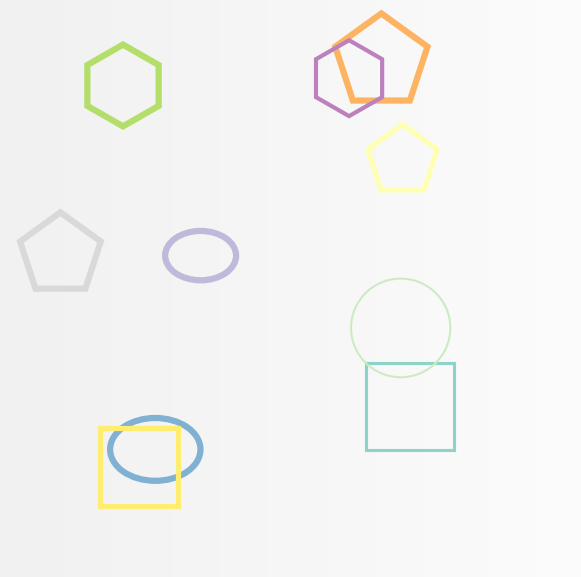[{"shape": "square", "thickness": 1.5, "radius": 0.38, "center": [0.705, 0.295]}, {"shape": "pentagon", "thickness": 2.5, "radius": 0.31, "center": [0.692, 0.721]}, {"shape": "oval", "thickness": 3, "radius": 0.31, "center": [0.345, 0.557]}, {"shape": "oval", "thickness": 3, "radius": 0.39, "center": [0.267, 0.221]}, {"shape": "pentagon", "thickness": 3, "radius": 0.42, "center": [0.656, 0.892]}, {"shape": "hexagon", "thickness": 3, "radius": 0.35, "center": [0.212, 0.851]}, {"shape": "pentagon", "thickness": 3, "radius": 0.36, "center": [0.104, 0.558]}, {"shape": "hexagon", "thickness": 2, "radius": 0.33, "center": [0.601, 0.864]}, {"shape": "circle", "thickness": 1, "radius": 0.43, "center": [0.689, 0.431]}, {"shape": "square", "thickness": 2.5, "radius": 0.34, "center": [0.239, 0.191]}]